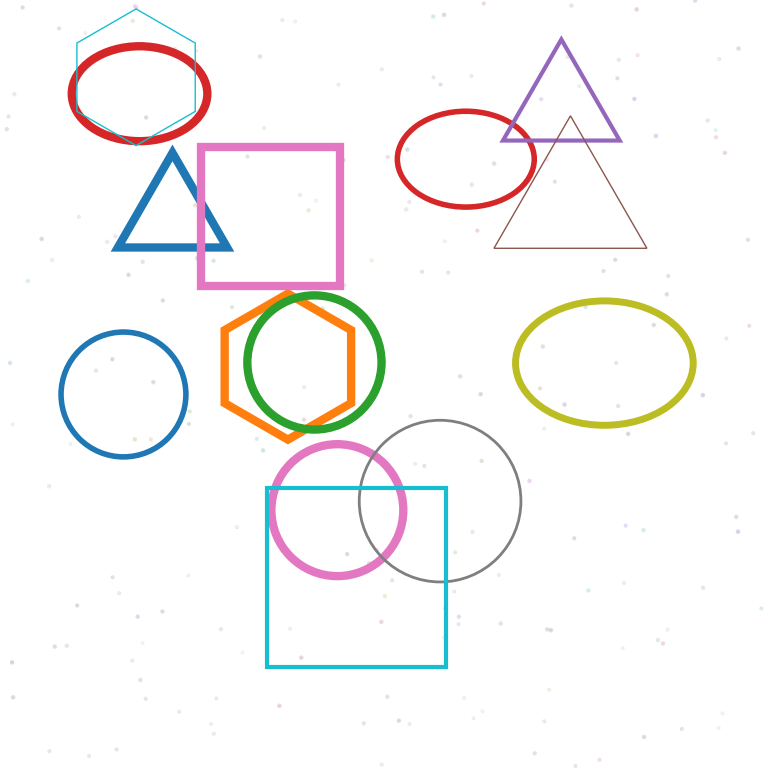[{"shape": "triangle", "thickness": 3, "radius": 0.41, "center": [0.224, 0.72]}, {"shape": "circle", "thickness": 2, "radius": 0.41, "center": [0.16, 0.488]}, {"shape": "hexagon", "thickness": 3, "radius": 0.47, "center": [0.374, 0.524]}, {"shape": "circle", "thickness": 3, "radius": 0.44, "center": [0.408, 0.529]}, {"shape": "oval", "thickness": 3, "radius": 0.44, "center": [0.181, 0.878]}, {"shape": "oval", "thickness": 2, "radius": 0.44, "center": [0.605, 0.793]}, {"shape": "triangle", "thickness": 1.5, "radius": 0.44, "center": [0.729, 0.861]}, {"shape": "triangle", "thickness": 0.5, "radius": 0.57, "center": [0.741, 0.735]}, {"shape": "circle", "thickness": 3, "radius": 0.43, "center": [0.438, 0.337]}, {"shape": "square", "thickness": 3, "radius": 0.45, "center": [0.351, 0.719]}, {"shape": "circle", "thickness": 1, "radius": 0.52, "center": [0.572, 0.349]}, {"shape": "oval", "thickness": 2.5, "radius": 0.58, "center": [0.785, 0.528]}, {"shape": "hexagon", "thickness": 0.5, "radius": 0.44, "center": [0.177, 0.9]}, {"shape": "square", "thickness": 1.5, "radius": 0.58, "center": [0.463, 0.25]}]